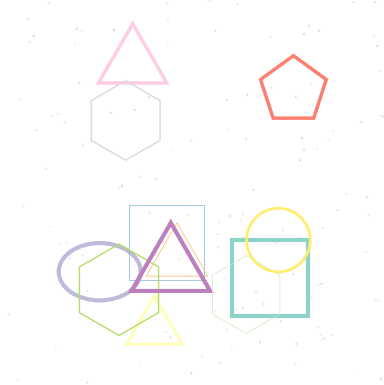[{"shape": "square", "thickness": 3, "radius": 0.49, "center": [0.702, 0.278]}, {"shape": "triangle", "thickness": 2, "radius": 0.42, "center": [0.401, 0.148]}, {"shape": "oval", "thickness": 3, "radius": 0.53, "center": [0.259, 0.294]}, {"shape": "pentagon", "thickness": 2.5, "radius": 0.45, "center": [0.762, 0.766]}, {"shape": "square", "thickness": 0.5, "radius": 0.49, "center": [0.433, 0.369]}, {"shape": "triangle", "thickness": 0.5, "radius": 0.46, "center": [0.46, 0.329]}, {"shape": "hexagon", "thickness": 1, "radius": 0.59, "center": [0.309, 0.247]}, {"shape": "triangle", "thickness": 2.5, "radius": 0.51, "center": [0.345, 0.836]}, {"shape": "hexagon", "thickness": 1, "radius": 0.52, "center": [0.326, 0.687]}, {"shape": "triangle", "thickness": 3, "radius": 0.59, "center": [0.444, 0.303]}, {"shape": "hexagon", "thickness": 0.5, "radius": 0.51, "center": [0.64, 0.235]}, {"shape": "circle", "thickness": 2, "radius": 0.41, "center": [0.723, 0.376]}]